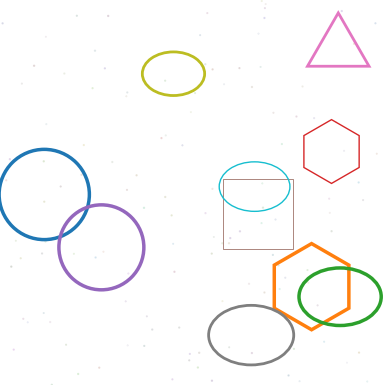[{"shape": "circle", "thickness": 2.5, "radius": 0.59, "center": [0.115, 0.495]}, {"shape": "hexagon", "thickness": 2.5, "radius": 0.56, "center": [0.809, 0.255]}, {"shape": "oval", "thickness": 2.5, "radius": 0.53, "center": [0.883, 0.229]}, {"shape": "hexagon", "thickness": 1, "radius": 0.41, "center": [0.861, 0.606]}, {"shape": "circle", "thickness": 2.5, "radius": 0.55, "center": [0.263, 0.358]}, {"shape": "square", "thickness": 0.5, "radius": 0.45, "center": [0.67, 0.445]}, {"shape": "triangle", "thickness": 2, "radius": 0.46, "center": [0.879, 0.874]}, {"shape": "oval", "thickness": 2, "radius": 0.55, "center": [0.652, 0.13]}, {"shape": "oval", "thickness": 2, "radius": 0.4, "center": [0.451, 0.809]}, {"shape": "oval", "thickness": 1, "radius": 0.46, "center": [0.661, 0.515]}]